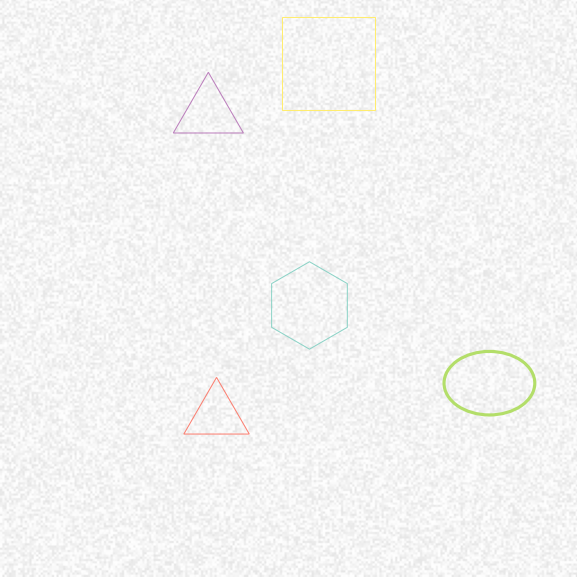[{"shape": "hexagon", "thickness": 0.5, "radius": 0.38, "center": [0.536, 0.47]}, {"shape": "triangle", "thickness": 0.5, "radius": 0.33, "center": [0.375, 0.28]}, {"shape": "oval", "thickness": 1.5, "radius": 0.39, "center": [0.847, 0.336]}, {"shape": "triangle", "thickness": 0.5, "radius": 0.35, "center": [0.361, 0.804]}, {"shape": "square", "thickness": 0.5, "radius": 0.4, "center": [0.569, 0.889]}]